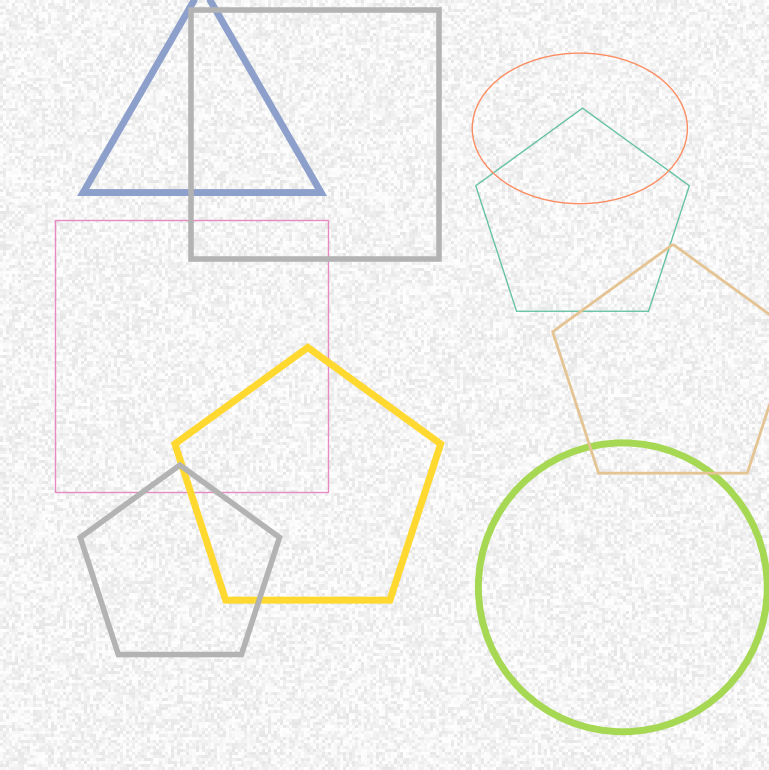[{"shape": "pentagon", "thickness": 0.5, "radius": 0.73, "center": [0.757, 0.714]}, {"shape": "oval", "thickness": 0.5, "radius": 0.7, "center": [0.753, 0.833]}, {"shape": "triangle", "thickness": 2.5, "radius": 0.89, "center": [0.262, 0.839]}, {"shape": "square", "thickness": 0.5, "radius": 0.88, "center": [0.249, 0.538]}, {"shape": "circle", "thickness": 2.5, "radius": 0.94, "center": [0.809, 0.237]}, {"shape": "pentagon", "thickness": 2.5, "radius": 0.91, "center": [0.4, 0.367]}, {"shape": "pentagon", "thickness": 1, "radius": 0.82, "center": [0.874, 0.518]}, {"shape": "square", "thickness": 2, "radius": 0.81, "center": [0.409, 0.825]}, {"shape": "pentagon", "thickness": 2, "radius": 0.68, "center": [0.234, 0.26]}]